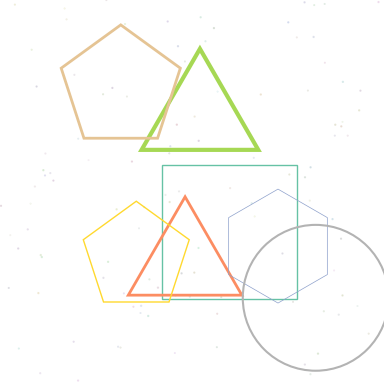[{"shape": "square", "thickness": 1, "radius": 0.87, "center": [0.595, 0.397]}, {"shape": "triangle", "thickness": 2, "radius": 0.85, "center": [0.481, 0.319]}, {"shape": "hexagon", "thickness": 0.5, "radius": 0.74, "center": [0.722, 0.361]}, {"shape": "triangle", "thickness": 3, "radius": 0.87, "center": [0.519, 0.698]}, {"shape": "pentagon", "thickness": 1, "radius": 0.72, "center": [0.354, 0.333]}, {"shape": "pentagon", "thickness": 2, "radius": 0.81, "center": [0.314, 0.773]}, {"shape": "circle", "thickness": 1.5, "radius": 0.95, "center": [0.82, 0.226]}]